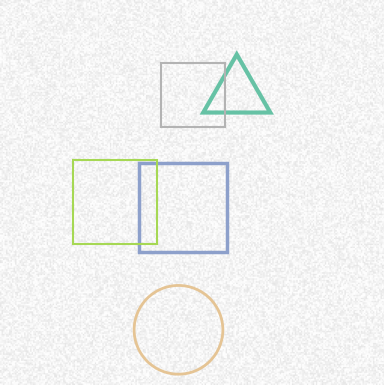[{"shape": "triangle", "thickness": 3, "radius": 0.5, "center": [0.615, 0.758]}, {"shape": "square", "thickness": 2.5, "radius": 0.58, "center": [0.476, 0.461]}, {"shape": "square", "thickness": 1.5, "radius": 0.55, "center": [0.3, 0.475]}, {"shape": "circle", "thickness": 2, "radius": 0.58, "center": [0.464, 0.143]}, {"shape": "square", "thickness": 1.5, "radius": 0.41, "center": [0.501, 0.753]}]